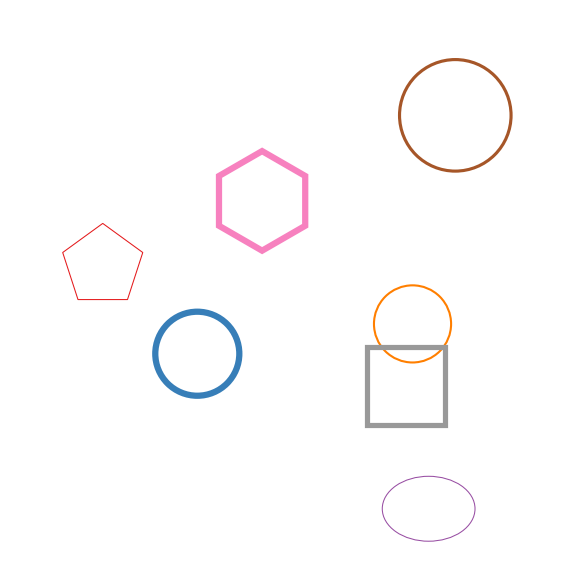[{"shape": "pentagon", "thickness": 0.5, "radius": 0.36, "center": [0.178, 0.539]}, {"shape": "circle", "thickness": 3, "radius": 0.36, "center": [0.342, 0.387]}, {"shape": "oval", "thickness": 0.5, "radius": 0.4, "center": [0.742, 0.118]}, {"shape": "circle", "thickness": 1, "radius": 0.33, "center": [0.714, 0.438]}, {"shape": "circle", "thickness": 1.5, "radius": 0.48, "center": [0.788, 0.799]}, {"shape": "hexagon", "thickness": 3, "radius": 0.43, "center": [0.454, 0.651]}, {"shape": "square", "thickness": 2.5, "radius": 0.34, "center": [0.703, 0.331]}]